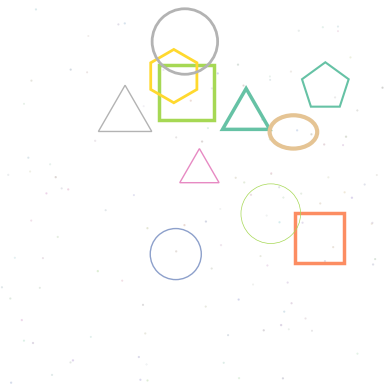[{"shape": "pentagon", "thickness": 1.5, "radius": 0.32, "center": [0.845, 0.775]}, {"shape": "triangle", "thickness": 2.5, "radius": 0.35, "center": [0.639, 0.699]}, {"shape": "square", "thickness": 2.5, "radius": 0.32, "center": [0.83, 0.382]}, {"shape": "circle", "thickness": 1, "radius": 0.33, "center": [0.457, 0.34]}, {"shape": "triangle", "thickness": 1, "radius": 0.29, "center": [0.518, 0.555]}, {"shape": "circle", "thickness": 0.5, "radius": 0.39, "center": [0.703, 0.445]}, {"shape": "square", "thickness": 2.5, "radius": 0.36, "center": [0.485, 0.759]}, {"shape": "hexagon", "thickness": 2, "radius": 0.35, "center": [0.451, 0.802]}, {"shape": "oval", "thickness": 3, "radius": 0.31, "center": [0.762, 0.657]}, {"shape": "circle", "thickness": 2, "radius": 0.43, "center": [0.48, 0.892]}, {"shape": "triangle", "thickness": 1, "radius": 0.4, "center": [0.325, 0.699]}]